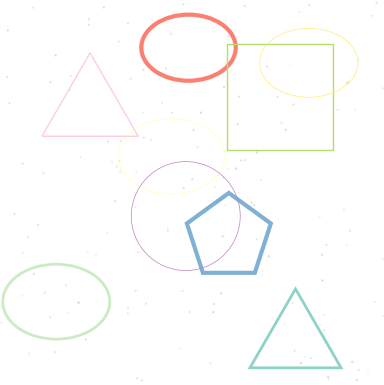[{"shape": "triangle", "thickness": 2, "radius": 0.68, "center": [0.768, 0.113]}, {"shape": "oval", "thickness": 0.5, "radius": 0.7, "center": [0.445, 0.594]}, {"shape": "oval", "thickness": 3, "radius": 0.61, "center": [0.49, 0.876]}, {"shape": "pentagon", "thickness": 3, "radius": 0.57, "center": [0.594, 0.384]}, {"shape": "square", "thickness": 1, "radius": 0.69, "center": [0.727, 0.748]}, {"shape": "triangle", "thickness": 1, "radius": 0.72, "center": [0.234, 0.718]}, {"shape": "circle", "thickness": 0.5, "radius": 0.71, "center": [0.482, 0.439]}, {"shape": "oval", "thickness": 2, "radius": 0.69, "center": [0.146, 0.216]}, {"shape": "oval", "thickness": 0.5, "radius": 0.64, "center": [0.802, 0.837]}]